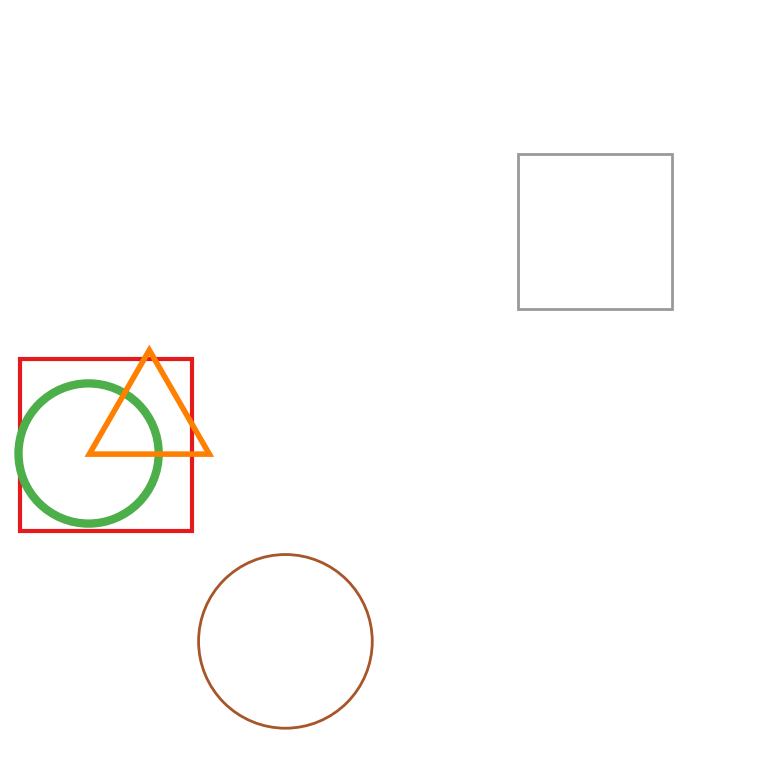[{"shape": "square", "thickness": 1.5, "radius": 0.56, "center": [0.138, 0.422]}, {"shape": "circle", "thickness": 3, "radius": 0.46, "center": [0.115, 0.411]}, {"shape": "triangle", "thickness": 2, "radius": 0.45, "center": [0.194, 0.455]}, {"shape": "circle", "thickness": 1, "radius": 0.56, "center": [0.371, 0.167]}, {"shape": "square", "thickness": 1, "radius": 0.5, "center": [0.773, 0.699]}]